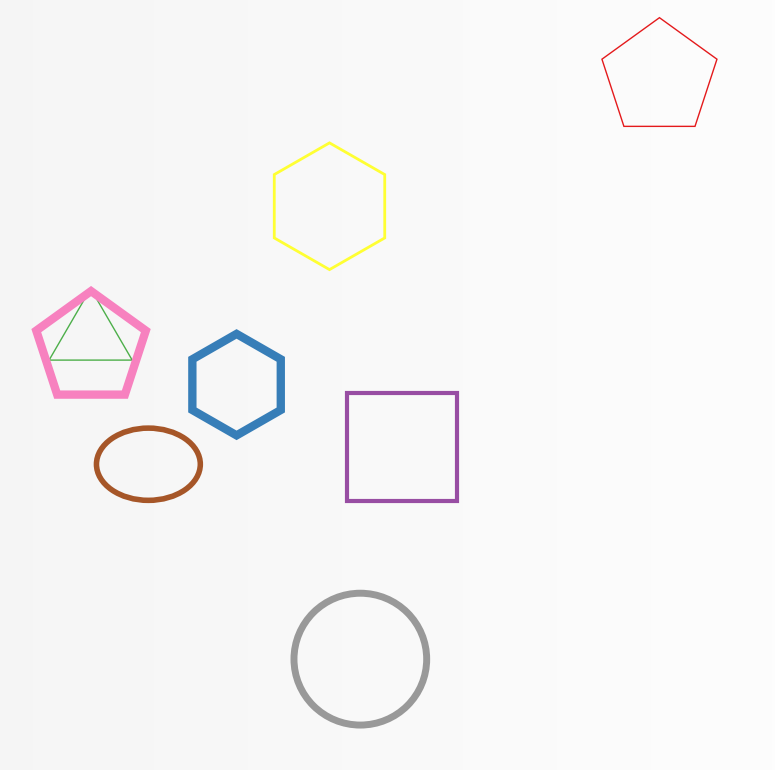[{"shape": "pentagon", "thickness": 0.5, "radius": 0.39, "center": [0.851, 0.899]}, {"shape": "hexagon", "thickness": 3, "radius": 0.33, "center": [0.305, 0.5]}, {"shape": "triangle", "thickness": 0.5, "radius": 0.31, "center": [0.117, 0.563]}, {"shape": "square", "thickness": 1.5, "radius": 0.35, "center": [0.519, 0.42]}, {"shape": "hexagon", "thickness": 1, "radius": 0.41, "center": [0.425, 0.732]}, {"shape": "oval", "thickness": 2, "radius": 0.33, "center": [0.191, 0.397]}, {"shape": "pentagon", "thickness": 3, "radius": 0.37, "center": [0.117, 0.548]}, {"shape": "circle", "thickness": 2.5, "radius": 0.43, "center": [0.465, 0.144]}]